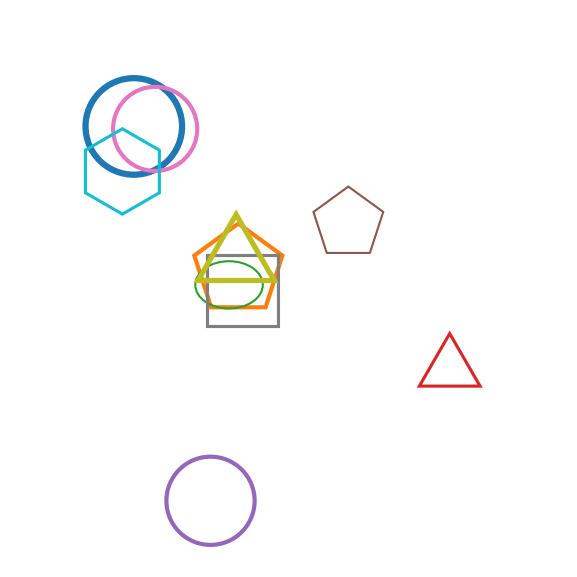[{"shape": "circle", "thickness": 3, "radius": 0.42, "center": [0.232, 0.78]}, {"shape": "pentagon", "thickness": 2, "radius": 0.4, "center": [0.413, 0.532]}, {"shape": "oval", "thickness": 1, "radius": 0.29, "center": [0.397, 0.506]}, {"shape": "triangle", "thickness": 1.5, "radius": 0.3, "center": [0.779, 0.361]}, {"shape": "circle", "thickness": 2, "radius": 0.38, "center": [0.365, 0.132]}, {"shape": "pentagon", "thickness": 1, "radius": 0.32, "center": [0.603, 0.613]}, {"shape": "circle", "thickness": 2, "radius": 0.36, "center": [0.269, 0.776]}, {"shape": "square", "thickness": 1.5, "radius": 0.31, "center": [0.419, 0.496]}, {"shape": "triangle", "thickness": 2.5, "radius": 0.38, "center": [0.409, 0.551]}, {"shape": "hexagon", "thickness": 1.5, "radius": 0.37, "center": [0.212, 0.702]}]